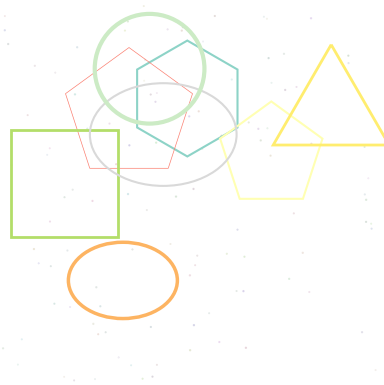[{"shape": "hexagon", "thickness": 1.5, "radius": 0.75, "center": [0.487, 0.744]}, {"shape": "pentagon", "thickness": 1.5, "radius": 0.7, "center": [0.705, 0.597]}, {"shape": "pentagon", "thickness": 0.5, "radius": 0.87, "center": [0.335, 0.703]}, {"shape": "oval", "thickness": 2.5, "radius": 0.71, "center": [0.319, 0.272]}, {"shape": "square", "thickness": 2, "radius": 0.7, "center": [0.168, 0.524]}, {"shape": "oval", "thickness": 1.5, "radius": 0.95, "center": [0.424, 0.651]}, {"shape": "circle", "thickness": 3, "radius": 0.71, "center": [0.389, 0.821]}, {"shape": "triangle", "thickness": 2, "radius": 0.87, "center": [0.86, 0.71]}]